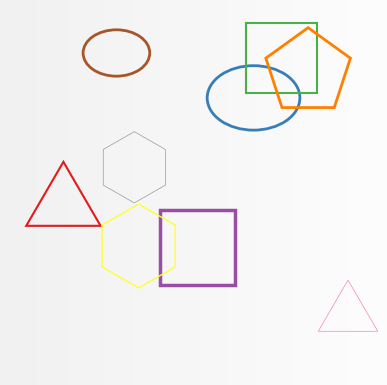[{"shape": "triangle", "thickness": 1.5, "radius": 0.55, "center": [0.164, 0.469]}, {"shape": "oval", "thickness": 2, "radius": 0.6, "center": [0.654, 0.746]}, {"shape": "square", "thickness": 1.5, "radius": 0.45, "center": [0.727, 0.849]}, {"shape": "square", "thickness": 2.5, "radius": 0.49, "center": [0.51, 0.357]}, {"shape": "pentagon", "thickness": 2, "radius": 0.57, "center": [0.795, 0.813]}, {"shape": "hexagon", "thickness": 1, "radius": 0.54, "center": [0.358, 0.361]}, {"shape": "oval", "thickness": 2, "radius": 0.43, "center": [0.3, 0.862]}, {"shape": "triangle", "thickness": 0.5, "radius": 0.44, "center": [0.898, 0.184]}, {"shape": "hexagon", "thickness": 0.5, "radius": 0.46, "center": [0.347, 0.565]}]